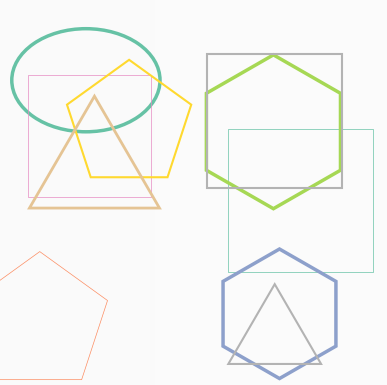[{"shape": "square", "thickness": 0.5, "radius": 0.93, "center": [0.776, 0.479]}, {"shape": "oval", "thickness": 2.5, "radius": 0.96, "center": [0.222, 0.792]}, {"shape": "pentagon", "thickness": 0.5, "radius": 0.92, "center": [0.103, 0.163]}, {"shape": "hexagon", "thickness": 2.5, "radius": 0.84, "center": [0.721, 0.185]}, {"shape": "square", "thickness": 0.5, "radius": 0.79, "center": [0.232, 0.648]}, {"shape": "hexagon", "thickness": 2.5, "radius": 1.0, "center": [0.706, 0.658]}, {"shape": "pentagon", "thickness": 1.5, "radius": 0.84, "center": [0.333, 0.676]}, {"shape": "triangle", "thickness": 2, "radius": 0.97, "center": [0.244, 0.556]}, {"shape": "triangle", "thickness": 1.5, "radius": 0.69, "center": [0.709, 0.124]}, {"shape": "square", "thickness": 1.5, "radius": 0.87, "center": [0.707, 0.685]}]